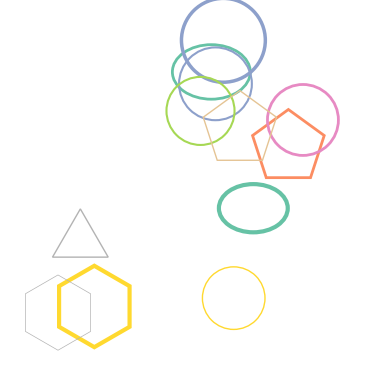[{"shape": "oval", "thickness": 2, "radius": 0.51, "center": [0.549, 0.813]}, {"shape": "oval", "thickness": 3, "radius": 0.45, "center": [0.658, 0.459]}, {"shape": "pentagon", "thickness": 2, "radius": 0.49, "center": [0.749, 0.618]}, {"shape": "circle", "thickness": 1.5, "radius": 0.47, "center": [0.56, 0.782]}, {"shape": "circle", "thickness": 2.5, "radius": 0.54, "center": [0.58, 0.895]}, {"shape": "circle", "thickness": 2, "radius": 0.46, "center": [0.787, 0.688]}, {"shape": "circle", "thickness": 1.5, "radius": 0.44, "center": [0.521, 0.712]}, {"shape": "circle", "thickness": 1, "radius": 0.41, "center": [0.607, 0.226]}, {"shape": "hexagon", "thickness": 3, "radius": 0.53, "center": [0.245, 0.204]}, {"shape": "pentagon", "thickness": 1, "radius": 0.5, "center": [0.623, 0.665]}, {"shape": "triangle", "thickness": 1, "radius": 0.42, "center": [0.209, 0.374]}, {"shape": "hexagon", "thickness": 0.5, "radius": 0.49, "center": [0.151, 0.188]}]